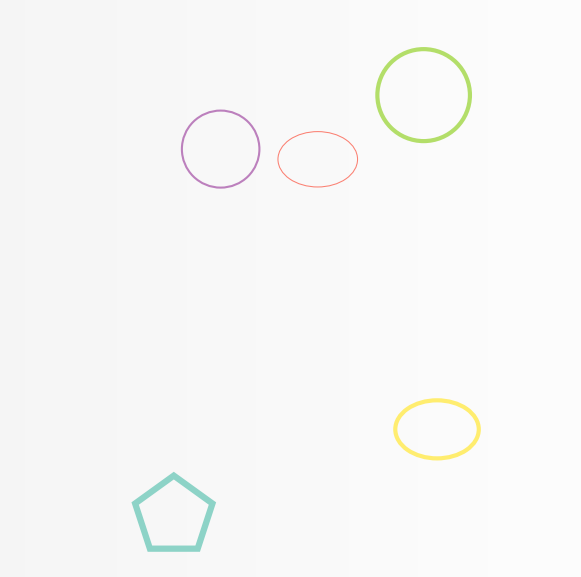[{"shape": "pentagon", "thickness": 3, "radius": 0.35, "center": [0.299, 0.106]}, {"shape": "oval", "thickness": 0.5, "radius": 0.34, "center": [0.547, 0.723]}, {"shape": "circle", "thickness": 2, "radius": 0.4, "center": [0.729, 0.834]}, {"shape": "circle", "thickness": 1, "radius": 0.33, "center": [0.38, 0.741]}, {"shape": "oval", "thickness": 2, "radius": 0.36, "center": [0.752, 0.256]}]